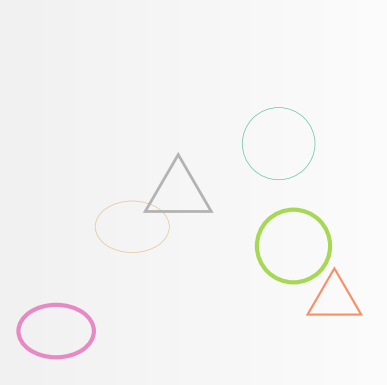[{"shape": "circle", "thickness": 0.5, "radius": 0.47, "center": [0.719, 0.627]}, {"shape": "triangle", "thickness": 1.5, "radius": 0.4, "center": [0.863, 0.223]}, {"shape": "oval", "thickness": 3, "radius": 0.49, "center": [0.145, 0.14]}, {"shape": "circle", "thickness": 3, "radius": 0.47, "center": [0.757, 0.361]}, {"shape": "oval", "thickness": 0.5, "radius": 0.48, "center": [0.341, 0.411]}, {"shape": "triangle", "thickness": 2, "radius": 0.49, "center": [0.46, 0.5]}]